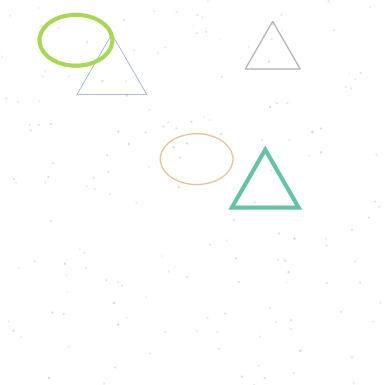[{"shape": "triangle", "thickness": 3, "radius": 0.5, "center": [0.689, 0.511]}, {"shape": "triangle", "thickness": 0.5, "radius": 0.52, "center": [0.291, 0.807]}, {"shape": "oval", "thickness": 3, "radius": 0.47, "center": [0.197, 0.895]}, {"shape": "oval", "thickness": 1, "radius": 0.47, "center": [0.511, 0.587]}, {"shape": "triangle", "thickness": 1, "radius": 0.41, "center": [0.708, 0.862]}]